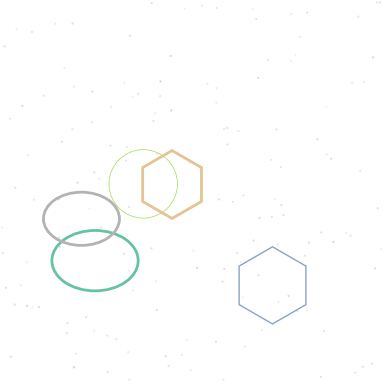[{"shape": "oval", "thickness": 2, "radius": 0.56, "center": [0.247, 0.323]}, {"shape": "hexagon", "thickness": 1, "radius": 0.5, "center": [0.708, 0.259]}, {"shape": "circle", "thickness": 0.5, "radius": 0.44, "center": [0.372, 0.522]}, {"shape": "hexagon", "thickness": 2, "radius": 0.44, "center": [0.447, 0.521]}, {"shape": "oval", "thickness": 2, "radius": 0.49, "center": [0.212, 0.432]}]